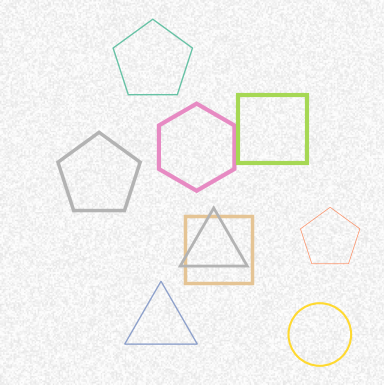[{"shape": "pentagon", "thickness": 1, "radius": 0.54, "center": [0.397, 0.842]}, {"shape": "pentagon", "thickness": 0.5, "radius": 0.41, "center": [0.858, 0.381]}, {"shape": "triangle", "thickness": 1, "radius": 0.54, "center": [0.418, 0.161]}, {"shape": "hexagon", "thickness": 3, "radius": 0.57, "center": [0.511, 0.618]}, {"shape": "square", "thickness": 3, "radius": 0.45, "center": [0.707, 0.665]}, {"shape": "circle", "thickness": 1.5, "radius": 0.41, "center": [0.831, 0.131]}, {"shape": "square", "thickness": 2.5, "radius": 0.44, "center": [0.567, 0.352]}, {"shape": "pentagon", "thickness": 2.5, "radius": 0.56, "center": [0.257, 0.544]}, {"shape": "triangle", "thickness": 2, "radius": 0.5, "center": [0.555, 0.359]}]